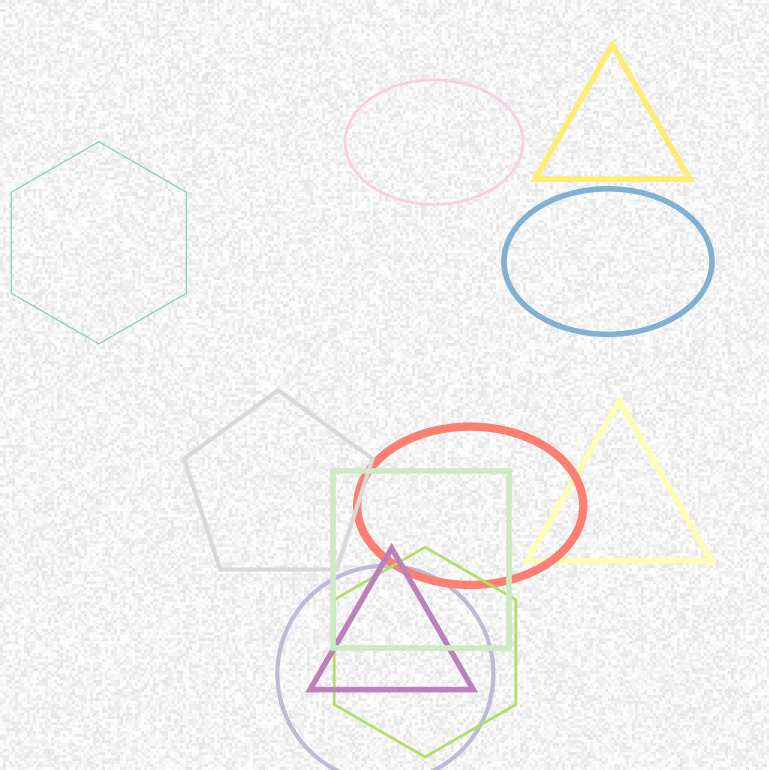[{"shape": "hexagon", "thickness": 0.5, "radius": 0.66, "center": [0.128, 0.685]}, {"shape": "triangle", "thickness": 2, "radius": 0.69, "center": [0.804, 0.341]}, {"shape": "circle", "thickness": 1.5, "radius": 0.7, "center": [0.5, 0.125]}, {"shape": "oval", "thickness": 3, "radius": 0.73, "center": [0.611, 0.343]}, {"shape": "oval", "thickness": 2, "radius": 0.68, "center": [0.79, 0.66]}, {"shape": "hexagon", "thickness": 1, "radius": 0.68, "center": [0.552, 0.153]}, {"shape": "oval", "thickness": 1, "radius": 0.58, "center": [0.564, 0.815]}, {"shape": "pentagon", "thickness": 1.5, "radius": 0.64, "center": [0.362, 0.364]}, {"shape": "triangle", "thickness": 2, "radius": 0.61, "center": [0.509, 0.166]}, {"shape": "square", "thickness": 2, "radius": 0.57, "center": [0.547, 0.273]}, {"shape": "triangle", "thickness": 2, "radius": 0.58, "center": [0.795, 0.825]}]